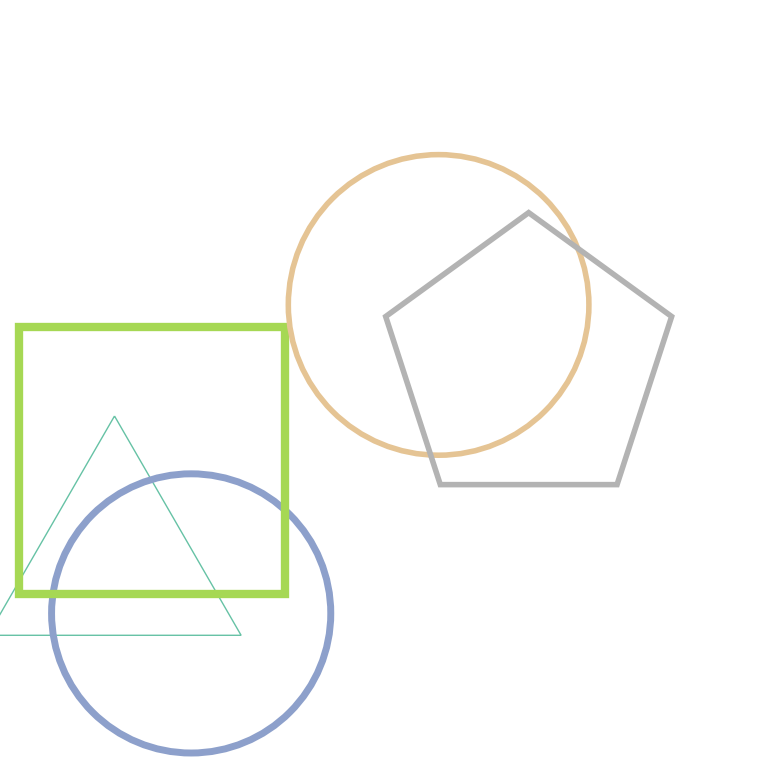[{"shape": "triangle", "thickness": 0.5, "radius": 0.95, "center": [0.149, 0.27]}, {"shape": "circle", "thickness": 2.5, "radius": 0.91, "center": [0.248, 0.203]}, {"shape": "square", "thickness": 3, "radius": 0.86, "center": [0.197, 0.402]}, {"shape": "circle", "thickness": 2, "radius": 0.98, "center": [0.57, 0.604]}, {"shape": "pentagon", "thickness": 2, "radius": 0.98, "center": [0.687, 0.529]}]